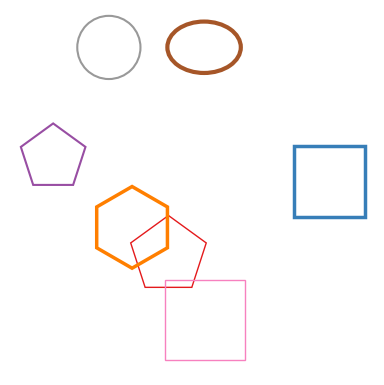[{"shape": "pentagon", "thickness": 1, "radius": 0.52, "center": [0.438, 0.337]}, {"shape": "square", "thickness": 2.5, "radius": 0.46, "center": [0.856, 0.529]}, {"shape": "pentagon", "thickness": 1.5, "radius": 0.44, "center": [0.138, 0.591]}, {"shape": "hexagon", "thickness": 2.5, "radius": 0.53, "center": [0.343, 0.409]}, {"shape": "oval", "thickness": 3, "radius": 0.48, "center": [0.53, 0.877]}, {"shape": "square", "thickness": 1, "radius": 0.52, "center": [0.532, 0.168]}, {"shape": "circle", "thickness": 1.5, "radius": 0.41, "center": [0.283, 0.877]}]